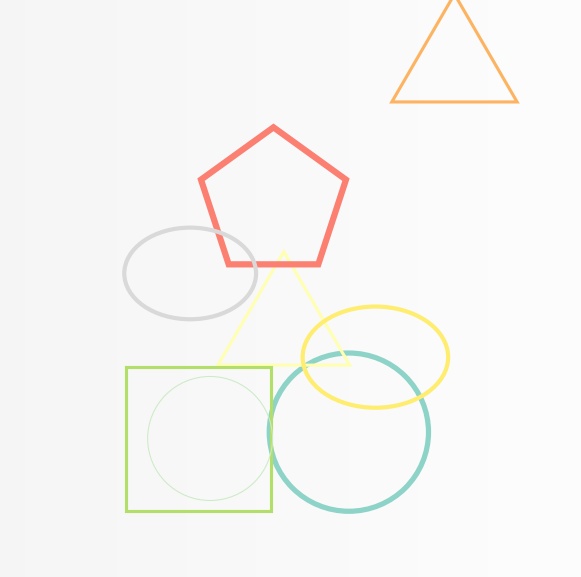[{"shape": "circle", "thickness": 2.5, "radius": 0.69, "center": [0.6, 0.251]}, {"shape": "triangle", "thickness": 1.5, "radius": 0.65, "center": [0.488, 0.432]}, {"shape": "pentagon", "thickness": 3, "radius": 0.66, "center": [0.471, 0.647]}, {"shape": "triangle", "thickness": 1.5, "radius": 0.62, "center": [0.782, 0.885]}, {"shape": "square", "thickness": 1.5, "radius": 0.62, "center": [0.342, 0.238]}, {"shape": "oval", "thickness": 2, "radius": 0.57, "center": [0.327, 0.526]}, {"shape": "circle", "thickness": 0.5, "radius": 0.54, "center": [0.361, 0.24]}, {"shape": "oval", "thickness": 2, "radius": 0.63, "center": [0.646, 0.381]}]